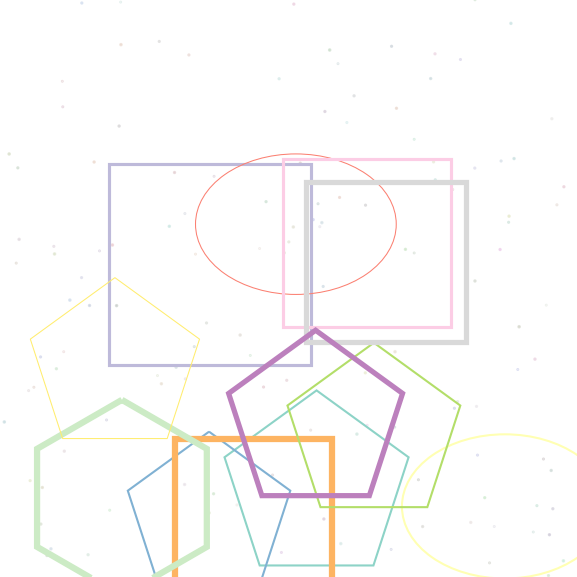[{"shape": "pentagon", "thickness": 1, "radius": 0.84, "center": [0.548, 0.156]}, {"shape": "oval", "thickness": 1, "radius": 0.89, "center": [0.874, 0.122]}, {"shape": "square", "thickness": 1.5, "radius": 0.87, "center": [0.363, 0.541]}, {"shape": "oval", "thickness": 0.5, "radius": 0.87, "center": [0.512, 0.611]}, {"shape": "pentagon", "thickness": 1, "radius": 0.74, "center": [0.362, 0.104]}, {"shape": "square", "thickness": 3, "radius": 0.68, "center": [0.439, 0.103]}, {"shape": "pentagon", "thickness": 1, "radius": 0.79, "center": [0.647, 0.248]}, {"shape": "square", "thickness": 1.5, "radius": 0.73, "center": [0.636, 0.578]}, {"shape": "square", "thickness": 2.5, "radius": 0.69, "center": [0.668, 0.546]}, {"shape": "pentagon", "thickness": 2.5, "radius": 0.79, "center": [0.546, 0.269]}, {"shape": "hexagon", "thickness": 3, "radius": 0.85, "center": [0.211, 0.137]}, {"shape": "pentagon", "thickness": 0.5, "radius": 0.77, "center": [0.199, 0.364]}]